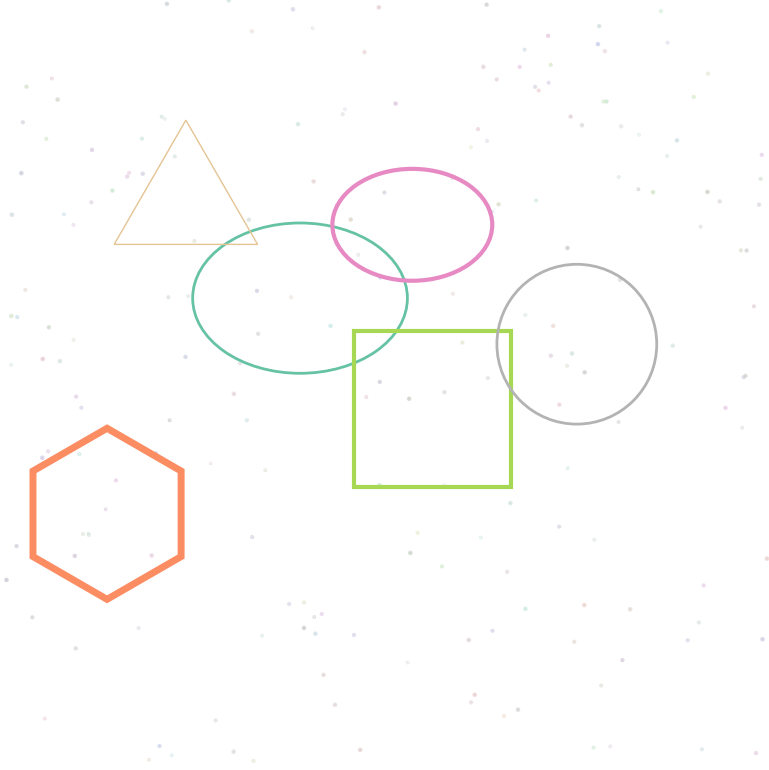[{"shape": "oval", "thickness": 1, "radius": 0.7, "center": [0.39, 0.613]}, {"shape": "hexagon", "thickness": 2.5, "radius": 0.56, "center": [0.139, 0.333]}, {"shape": "oval", "thickness": 1.5, "radius": 0.52, "center": [0.535, 0.708]}, {"shape": "square", "thickness": 1.5, "radius": 0.51, "center": [0.562, 0.469]}, {"shape": "triangle", "thickness": 0.5, "radius": 0.54, "center": [0.241, 0.736]}, {"shape": "circle", "thickness": 1, "radius": 0.52, "center": [0.749, 0.553]}]